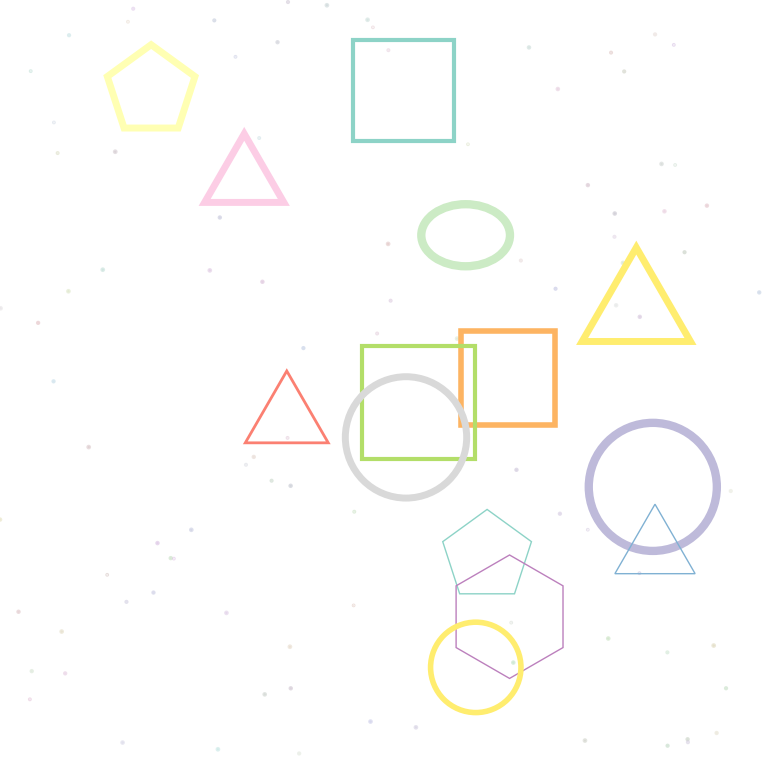[{"shape": "pentagon", "thickness": 0.5, "radius": 0.3, "center": [0.633, 0.278]}, {"shape": "square", "thickness": 1.5, "radius": 0.33, "center": [0.524, 0.882]}, {"shape": "pentagon", "thickness": 2.5, "radius": 0.3, "center": [0.196, 0.882]}, {"shape": "circle", "thickness": 3, "radius": 0.42, "center": [0.848, 0.368]}, {"shape": "triangle", "thickness": 1, "radius": 0.31, "center": [0.372, 0.456]}, {"shape": "triangle", "thickness": 0.5, "radius": 0.3, "center": [0.851, 0.285]}, {"shape": "square", "thickness": 2, "radius": 0.31, "center": [0.66, 0.509]}, {"shape": "square", "thickness": 1.5, "radius": 0.37, "center": [0.544, 0.478]}, {"shape": "triangle", "thickness": 2.5, "radius": 0.3, "center": [0.317, 0.767]}, {"shape": "circle", "thickness": 2.5, "radius": 0.39, "center": [0.527, 0.432]}, {"shape": "hexagon", "thickness": 0.5, "radius": 0.4, "center": [0.662, 0.199]}, {"shape": "oval", "thickness": 3, "radius": 0.29, "center": [0.605, 0.694]}, {"shape": "circle", "thickness": 2, "radius": 0.29, "center": [0.618, 0.133]}, {"shape": "triangle", "thickness": 2.5, "radius": 0.41, "center": [0.826, 0.597]}]